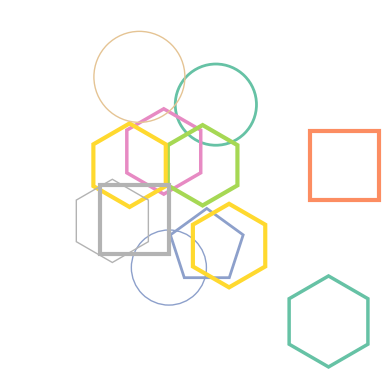[{"shape": "hexagon", "thickness": 2.5, "radius": 0.59, "center": [0.853, 0.165]}, {"shape": "circle", "thickness": 2, "radius": 0.53, "center": [0.561, 0.728]}, {"shape": "square", "thickness": 3, "radius": 0.45, "center": [0.895, 0.57]}, {"shape": "pentagon", "thickness": 2, "radius": 0.5, "center": [0.537, 0.359]}, {"shape": "circle", "thickness": 1, "radius": 0.49, "center": [0.439, 0.305]}, {"shape": "hexagon", "thickness": 2.5, "radius": 0.55, "center": [0.425, 0.607]}, {"shape": "hexagon", "thickness": 3, "radius": 0.52, "center": [0.526, 0.571]}, {"shape": "hexagon", "thickness": 3, "radius": 0.54, "center": [0.595, 0.362]}, {"shape": "hexagon", "thickness": 3, "radius": 0.54, "center": [0.337, 0.571]}, {"shape": "circle", "thickness": 1, "radius": 0.59, "center": [0.362, 0.8]}, {"shape": "square", "thickness": 3, "radius": 0.45, "center": [0.349, 0.429]}, {"shape": "hexagon", "thickness": 1, "radius": 0.54, "center": [0.292, 0.426]}]